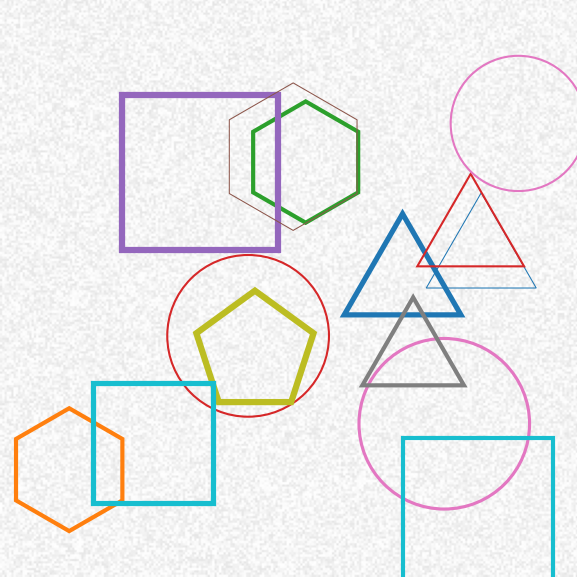[{"shape": "triangle", "thickness": 2.5, "radius": 0.58, "center": [0.697, 0.512]}, {"shape": "triangle", "thickness": 0.5, "radius": 0.55, "center": [0.833, 0.555]}, {"shape": "hexagon", "thickness": 2, "radius": 0.53, "center": [0.12, 0.186]}, {"shape": "hexagon", "thickness": 2, "radius": 0.53, "center": [0.529, 0.719]}, {"shape": "circle", "thickness": 1, "radius": 0.7, "center": [0.43, 0.418]}, {"shape": "triangle", "thickness": 1, "radius": 0.53, "center": [0.815, 0.591]}, {"shape": "square", "thickness": 3, "radius": 0.67, "center": [0.346, 0.7]}, {"shape": "hexagon", "thickness": 0.5, "radius": 0.64, "center": [0.508, 0.728]}, {"shape": "circle", "thickness": 1.5, "radius": 0.74, "center": [0.769, 0.265]}, {"shape": "circle", "thickness": 1, "radius": 0.59, "center": [0.898, 0.785]}, {"shape": "triangle", "thickness": 2, "radius": 0.51, "center": [0.715, 0.383]}, {"shape": "pentagon", "thickness": 3, "radius": 0.53, "center": [0.441, 0.389]}, {"shape": "square", "thickness": 2, "radius": 0.65, "center": [0.828, 0.111]}, {"shape": "square", "thickness": 2.5, "radius": 0.52, "center": [0.265, 0.232]}]